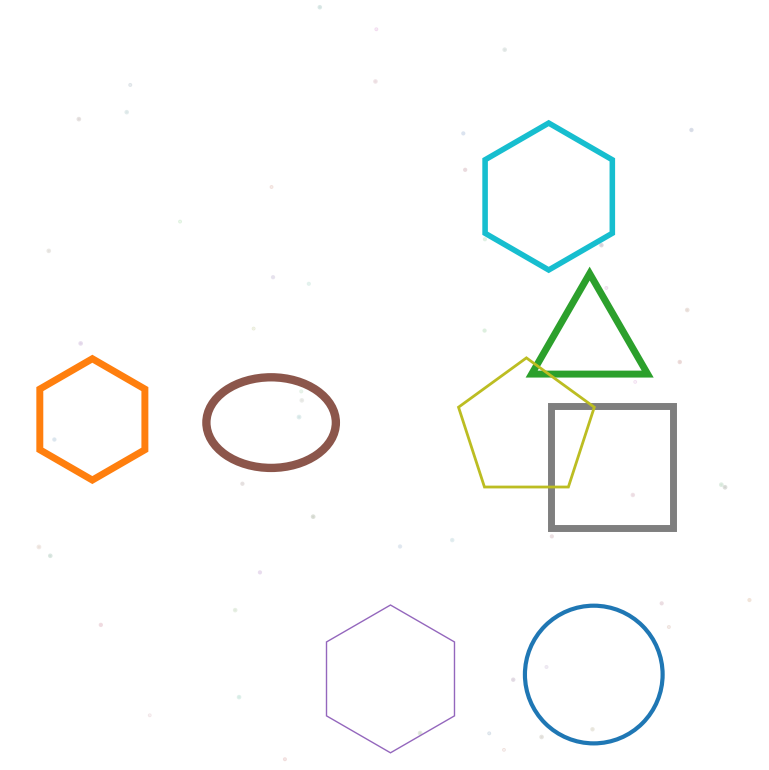[{"shape": "circle", "thickness": 1.5, "radius": 0.45, "center": [0.771, 0.124]}, {"shape": "hexagon", "thickness": 2.5, "radius": 0.39, "center": [0.12, 0.455]}, {"shape": "triangle", "thickness": 2.5, "radius": 0.44, "center": [0.766, 0.558]}, {"shape": "hexagon", "thickness": 0.5, "radius": 0.48, "center": [0.507, 0.118]}, {"shape": "oval", "thickness": 3, "radius": 0.42, "center": [0.352, 0.451]}, {"shape": "square", "thickness": 2.5, "radius": 0.4, "center": [0.795, 0.394]}, {"shape": "pentagon", "thickness": 1, "radius": 0.46, "center": [0.684, 0.443]}, {"shape": "hexagon", "thickness": 2, "radius": 0.48, "center": [0.713, 0.745]}]